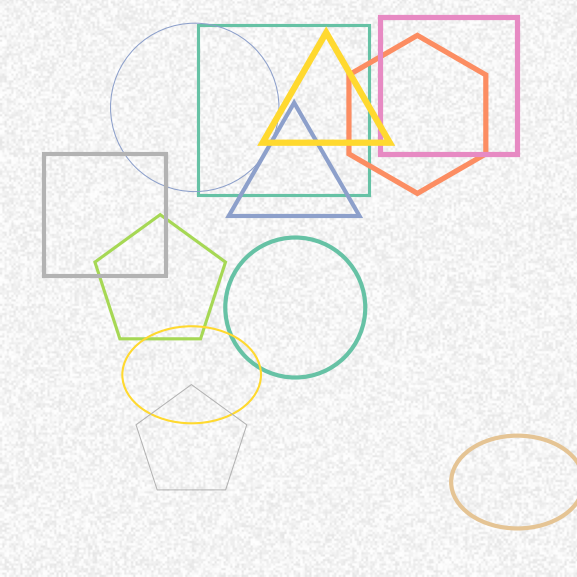[{"shape": "circle", "thickness": 2, "radius": 0.61, "center": [0.511, 0.467]}, {"shape": "square", "thickness": 1.5, "radius": 0.74, "center": [0.491, 0.809]}, {"shape": "hexagon", "thickness": 2.5, "radius": 0.68, "center": [0.723, 0.801]}, {"shape": "circle", "thickness": 0.5, "radius": 0.73, "center": [0.337, 0.813]}, {"shape": "triangle", "thickness": 2, "radius": 0.65, "center": [0.509, 0.69]}, {"shape": "square", "thickness": 2.5, "radius": 0.59, "center": [0.777, 0.851]}, {"shape": "pentagon", "thickness": 1.5, "radius": 0.59, "center": [0.277, 0.509]}, {"shape": "oval", "thickness": 1, "radius": 0.6, "center": [0.332, 0.35]}, {"shape": "triangle", "thickness": 3, "radius": 0.64, "center": [0.565, 0.816]}, {"shape": "oval", "thickness": 2, "radius": 0.57, "center": [0.896, 0.164]}, {"shape": "pentagon", "thickness": 0.5, "radius": 0.5, "center": [0.331, 0.232]}, {"shape": "square", "thickness": 2, "radius": 0.53, "center": [0.181, 0.626]}]